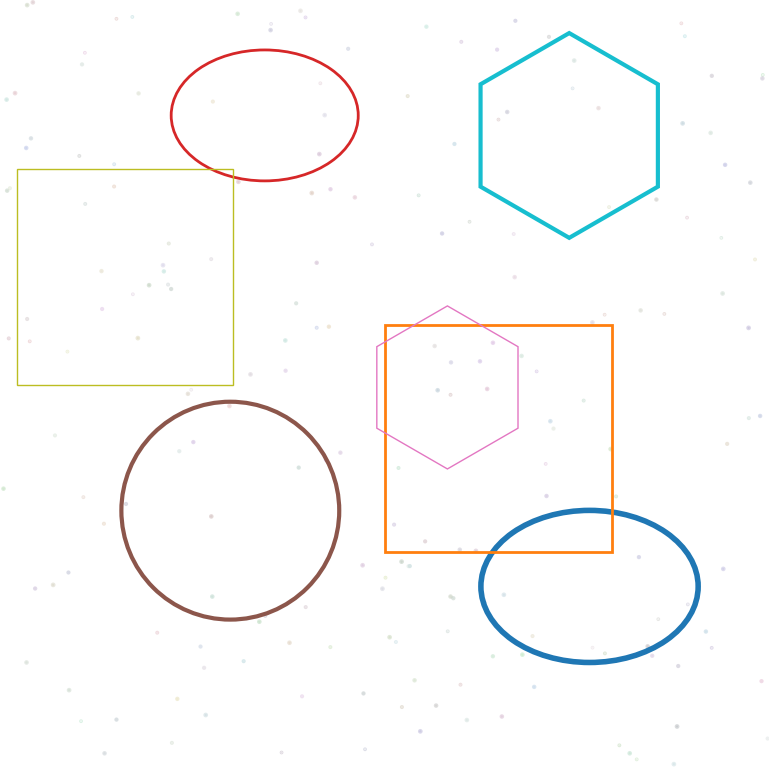[{"shape": "oval", "thickness": 2, "radius": 0.71, "center": [0.766, 0.238]}, {"shape": "square", "thickness": 1, "radius": 0.74, "center": [0.647, 0.43]}, {"shape": "oval", "thickness": 1, "radius": 0.61, "center": [0.344, 0.85]}, {"shape": "circle", "thickness": 1.5, "radius": 0.71, "center": [0.299, 0.337]}, {"shape": "hexagon", "thickness": 0.5, "radius": 0.53, "center": [0.581, 0.497]}, {"shape": "square", "thickness": 0.5, "radius": 0.7, "center": [0.162, 0.64]}, {"shape": "hexagon", "thickness": 1.5, "radius": 0.66, "center": [0.739, 0.824]}]